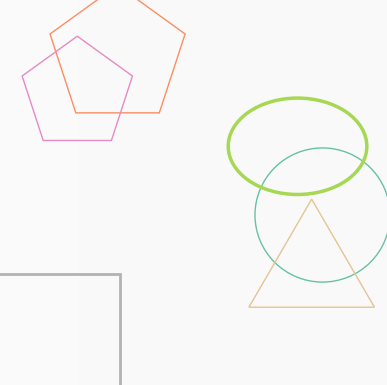[{"shape": "circle", "thickness": 1, "radius": 0.87, "center": [0.832, 0.442]}, {"shape": "pentagon", "thickness": 1, "radius": 0.92, "center": [0.303, 0.855]}, {"shape": "pentagon", "thickness": 1, "radius": 0.75, "center": [0.199, 0.756]}, {"shape": "oval", "thickness": 2.5, "radius": 0.89, "center": [0.768, 0.62]}, {"shape": "triangle", "thickness": 1, "radius": 0.94, "center": [0.804, 0.296]}, {"shape": "square", "thickness": 2, "radius": 0.82, "center": [0.145, 0.125]}]